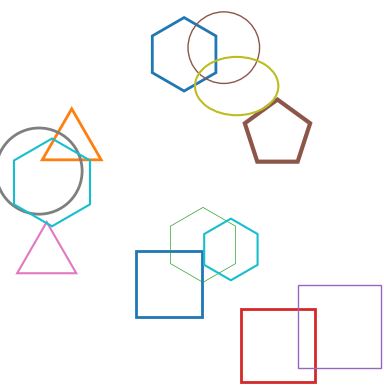[{"shape": "square", "thickness": 2, "radius": 0.43, "center": [0.439, 0.263]}, {"shape": "hexagon", "thickness": 2, "radius": 0.48, "center": [0.478, 0.859]}, {"shape": "triangle", "thickness": 2, "radius": 0.44, "center": [0.186, 0.629]}, {"shape": "hexagon", "thickness": 0.5, "radius": 0.49, "center": [0.527, 0.364]}, {"shape": "square", "thickness": 2, "radius": 0.48, "center": [0.722, 0.103]}, {"shape": "square", "thickness": 1, "radius": 0.54, "center": [0.882, 0.152]}, {"shape": "circle", "thickness": 1, "radius": 0.46, "center": [0.581, 0.876]}, {"shape": "pentagon", "thickness": 3, "radius": 0.45, "center": [0.721, 0.652]}, {"shape": "triangle", "thickness": 1.5, "radius": 0.44, "center": [0.121, 0.335]}, {"shape": "circle", "thickness": 2, "radius": 0.56, "center": [0.101, 0.556]}, {"shape": "oval", "thickness": 1.5, "radius": 0.54, "center": [0.615, 0.777]}, {"shape": "hexagon", "thickness": 1.5, "radius": 0.4, "center": [0.6, 0.352]}, {"shape": "hexagon", "thickness": 1.5, "radius": 0.57, "center": [0.135, 0.526]}]